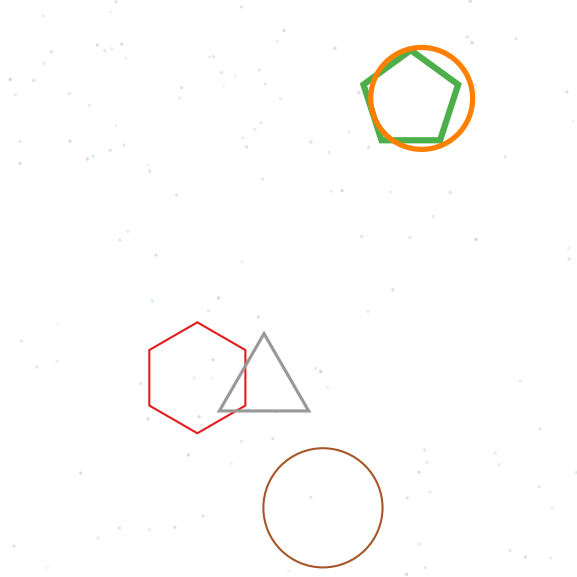[{"shape": "hexagon", "thickness": 1, "radius": 0.48, "center": [0.342, 0.345]}, {"shape": "pentagon", "thickness": 3, "radius": 0.43, "center": [0.711, 0.826]}, {"shape": "circle", "thickness": 2.5, "radius": 0.44, "center": [0.73, 0.829]}, {"shape": "circle", "thickness": 1, "radius": 0.52, "center": [0.559, 0.12]}, {"shape": "triangle", "thickness": 1.5, "radius": 0.45, "center": [0.457, 0.332]}]